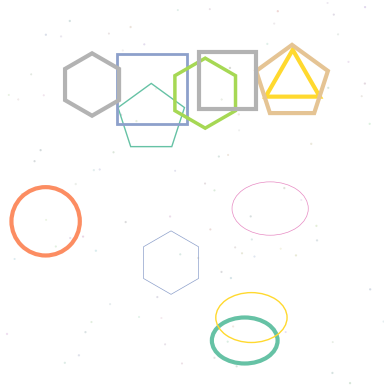[{"shape": "pentagon", "thickness": 1, "radius": 0.45, "center": [0.393, 0.693]}, {"shape": "oval", "thickness": 3, "radius": 0.43, "center": [0.636, 0.116]}, {"shape": "circle", "thickness": 3, "radius": 0.44, "center": [0.119, 0.425]}, {"shape": "hexagon", "thickness": 0.5, "radius": 0.41, "center": [0.444, 0.318]}, {"shape": "square", "thickness": 2, "radius": 0.46, "center": [0.395, 0.768]}, {"shape": "oval", "thickness": 0.5, "radius": 0.5, "center": [0.702, 0.458]}, {"shape": "hexagon", "thickness": 2.5, "radius": 0.45, "center": [0.533, 0.758]}, {"shape": "triangle", "thickness": 3, "radius": 0.41, "center": [0.76, 0.79]}, {"shape": "oval", "thickness": 1, "radius": 0.46, "center": [0.653, 0.175]}, {"shape": "pentagon", "thickness": 3, "radius": 0.49, "center": [0.759, 0.786]}, {"shape": "hexagon", "thickness": 3, "radius": 0.41, "center": [0.239, 0.78]}, {"shape": "square", "thickness": 3, "radius": 0.37, "center": [0.591, 0.791]}]